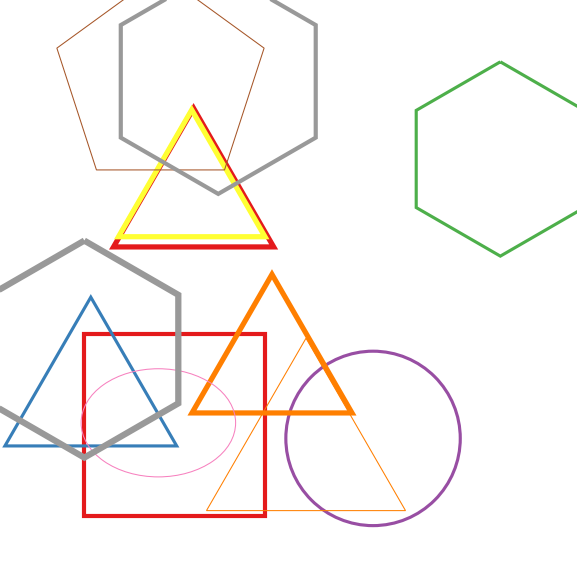[{"shape": "square", "thickness": 2, "radius": 0.78, "center": [0.302, 0.263]}, {"shape": "triangle", "thickness": 2.5, "radius": 0.8, "center": [0.335, 0.652]}, {"shape": "triangle", "thickness": 1.5, "radius": 0.86, "center": [0.157, 0.313]}, {"shape": "hexagon", "thickness": 1.5, "radius": 0.84, "center": [0.866, 0.724]}, {"shape": "circle", "thickness": 1.5, "radius": 0.76, "center": [0.646, 0.24]}, {"shape": "triangle", "thickness": 0.5, "radius": 0.99, "center": [0.53, 0.214]}, {"shape": "triangle", "thickness": 2.5, "radius": 0.8, "center": [0.471, 0.364]}, {"shape": "triangle", "thickness": 2.5, "radius": 0.73, "center": [0.332, 0.662]}, {"shape": "pentagon", "thickness": 0.5, "radius": 0.94, "center": [0.278, 0.858]}, {"shape": "oval", "thickness": 0.5, "radius": 0.67, "center": [0.274, 0.267]}, {"shape": "hexagon", "thickness": 3, "radius": 0.94, "center": [0.146, 0.395]}, {"shape": "hexagon", "thickness": 2, "radius": 0.97, "center": [0.378, 0.858]}]